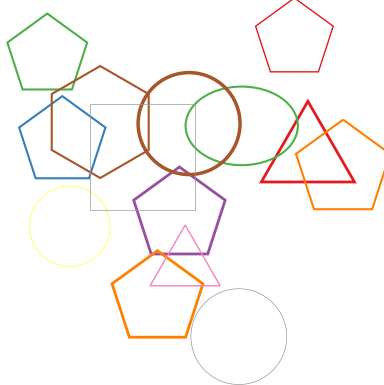[{"shape": "pentagon", "thickness": 1, "radius": 0.53, "center": [0.765, 0.899]}, {"shape": "triangle", "thickness": 2, "radius": 0.7, "center": [0.8, 0.597]}, {"shape": "pentagon", "thickness": 1.5, "radius": 0.59, "center": [0.162, 0.632]}, {"shape": "oval", "thickness": 1.5, "radius": 0.73, "center": [0.628, 0.673]}, {"shape": "pentagon", "thickness": 1.5, "radius": 0.55, "center": [0.123, 0.856]}, {"shape": "pentagon", "thickness": 2, "radius": 0.62, "center": [0.466, 0.441]}, {"shape": "pentagon", "thickness": 1.5, "radius": 0.64, "center": [0.891, 0.561]}, {"shape": "pentagon", "thickness": 2, "radius": 0.62, "center": [0.409, 0.225]}, {"shape": "circle", "thickness": 0.5, "radius": 0.52, "center": [0.181, 0.412]}, {"shape": "hexagon", "thickness": 1.5, "radius": 0.73, "center": [0.26, 0.683]}, {"shape": "circle", "thickness": 2.5, "radius": 0.66, "center": [0.491, 0.679]}, {"shape": "triangle", "thickness": 1, "radius": 0.53, "center": [0.481, 0.31]}, {"shape": "circle", "thickness": 0.5, "radius": 0.62, "center": [0.62, 0.126]}, {"shape": "square", "thickness": 0.5, "radius": 0.68, "center": [0.371, 0.592]}]